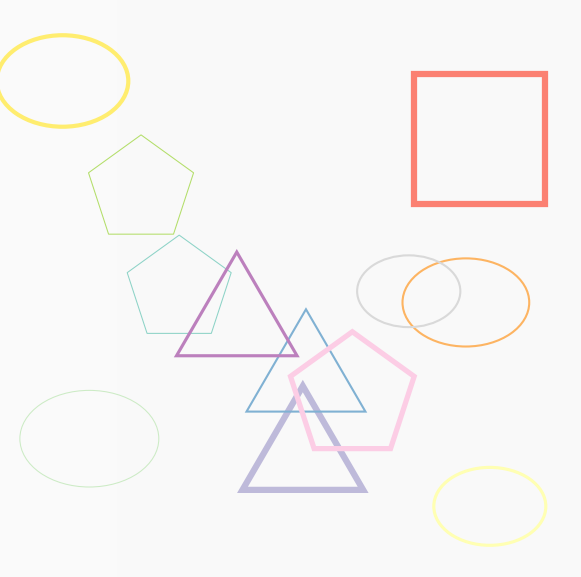[{"shape": "pentagon", "thickness": 0.5, "radius": 0.47, "center": [0.308, 0.498]}, {"shape": "oval", "thickness": 1.5, "radius": 0.48, "center": [0.843, 0.122]}, {"shape": "triangle", "thickness": 3, "radius": 0.6, "center": [0.521, 0.211]}, {"shape": "square", "thickness": 3, "radius": 0.56, "center": [0.825, 0.759]}, {"shape": "triangle", "thickness": 1, "radius": 0.59, "center": [0.526, 0.345]}, {"shape": "oval", "thickness": 1, "radius": 0.55, "center": [0.801, 0.475]}, {"shape": "pentagon", "thickness": 0.5, "radius": 0.48, "center": [0.243, 0.671]}, {"shape": "pentagon", "thickness": 2.5, "radius": 0.56, "center": [0.606, 0.313]}, {"shape": "oval", "thickness": 1, "radius": 0.44, "center": [0.703, 0.495]}, {"shape": "triangle", "thickness": 1.5, "radius": 0.6, "center": [0.407, 0.443]}, {"shape": "oval", "thickness": 0.5, "radius": 0.6, "center": [0.154, 0.239]}, {"shape": "oval", "thickness": 2, "radius": 0.57, "center": [0.108, 0.859]}]